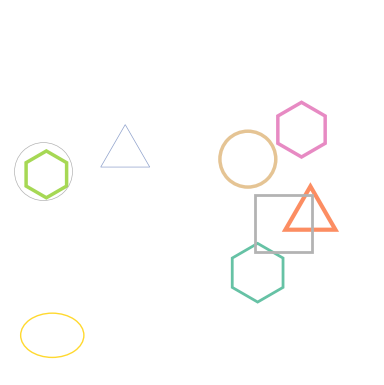[{"shape": "hexagon", "thickness": 2, "radius": 0.38, "center": [0.669, 0.292]}, {"shape": "triangle", "thickness": 3, "radius": 0.38, "center": [0.806, 0.441]}, {"shape": "triangle", "thickness": 0.5, "radius": 0.37, "center": [0.325, 0.603]}, {"shape": "hexagon", "thickness": 2.5, "radius": 0.35, "center": [0.783, 0.663]}, {"shape": "hexagon", "thickness": 2.5, "radius": 0.3, "center": [0.12, 0.547]}, {"shape": "oval", "thickness": 1, "radius": 0.41, "center": [0.136, 0.129]}, {"shape": "circle", "thickness": 2.5, "radius": 0.36, "center": [0.644, 0.587]}, {"shape": "circle", "thickness": 0.5, "radius": 0.38, "center": [0.113, 0.554]}, {"shape": "square", "thickness": 2, "radius": 0.37, "center": [0.736, 0.419]}]